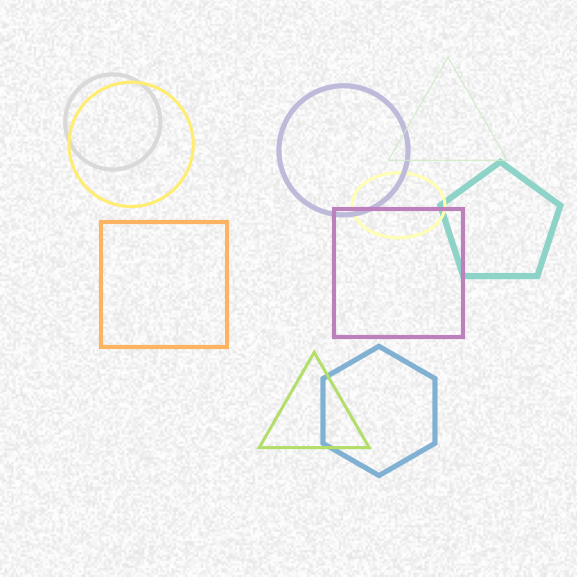[{"shape": "pentagon", "thickness": 3, "radius": 0.55, "center": [0.866, 0.61]}, {"shape": "oval", "thickness": 1.5, "radius": 0.4, "center": [0.69, 0.644]}, {"shape": "circle", "thickness": 2.5, "radius": 0.56, "center": [0.595, 0.739]}, {"shape": "hexagon", "thickness": 2.5, "radius": 0.56, "center": [0.656, 0.288]}, {"shape": "square", "thickness": 2, "radius": 0.54, "center": [0.284, 0.507]}, {"shape": "triangle", "thickness": 1.5, "radius": 0.55, "center": [0.544, 0.279]}, {"shape": "circle", "thickness": 2, "radius": 0.41, "center": [0.195, 0.788]}, {"shape": "square", "thickness": 2, "radius": 0.56, "center": [0.69, 0.526]}, {"shape": "triangle", "thickness": 0.5, "radius": 0.59, "center": [0.776, 0.781]}, {"shape": "circle", "thickness": 1.5, "radius": 0.54, "center": [0.227, 0.749]}]